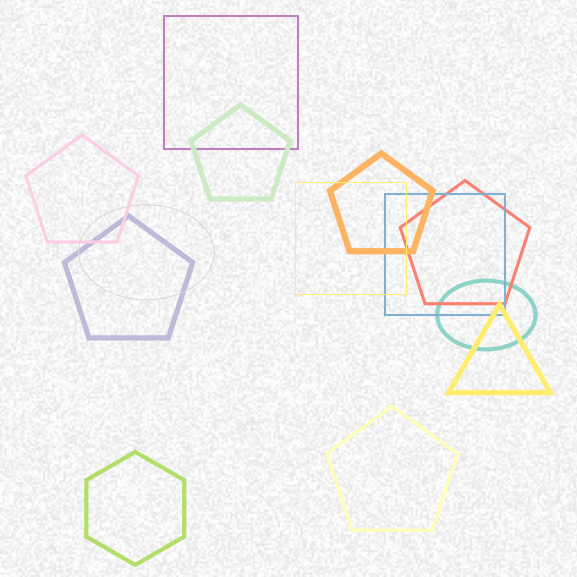[{"shape": "oval", "thickness": 2, "radius": 0.43, "center": [0.842, 0.454]}, {"shape": "pentagon", "thickness": 1.5, "radius": 0.59, "center": [0.679, 0.177]}, {"shape": "pentagon", "thickness": 2.5, "radius": 0.58, "center": [0.223, 0.509]}, {"shape": "pentagon", "thickness": 1.5, "radius": 0.59, "center": [0.805, 0.569]}, {"shape": "square", "thickness": 1, "radius": 0.52, "center": [0.77, 0.558]}, {"shape": "pentagon", "thickness": 3, "radius": 0.47, "center": [0.66, 0.64]}, {"shape": "hexagon", "thickness": 2, "radius": 0.49, "center": [0.234, 0.119]}, {"shape": "pentagon", "thickness": 1.5, "radius": 0.51, "center": [0.142, 0.663]}, {"shape": "oval", "thickness": 0.5, "radius": 0.59, "center": [0.254, 0.562]}, {"shape": "square", "thickness": 1, "radius": 0.58, "center": [0.4, 0.856]}, {"shape": "pentagon", "thickness": 2.5, "radius": 0.45, "center": [0.417, 0.727]}, {"shape": "triangle", "thickness": 2.5, "radius": 0.51, "center": [0.865, 0.37]}, {"shape": "square", "thickness": 0.5, "radius": 0.48, "center": [0.607, 0.587]}]